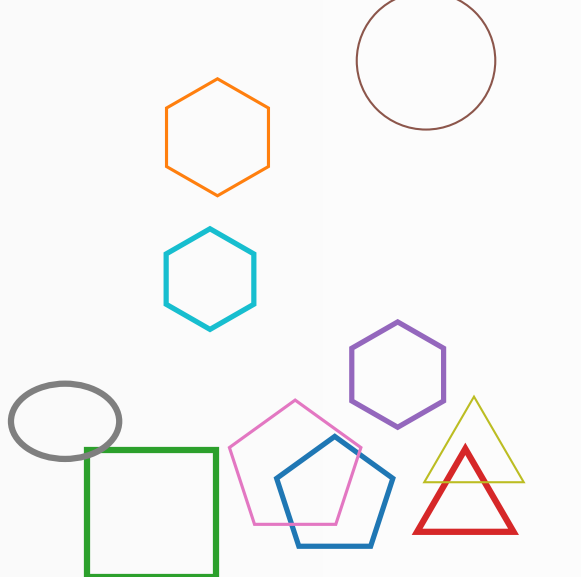[{"shape": "pentagon", "thickness": 2.5, "radius": 0.53, "center": [0.576, 0.138]}, {"shape": "hexagon", "thickness": 1.5, "radius": 0.51, "center": [0.374, 0.761]}, {"shape": "square", "thickness": 3, "radius": 0.55, "center": [0.261, 0.11]}, {"shape": "triangle", "thickness": 3, "radius": 0.48, "center": [0.801, 0.126]}, {"shape": "hexagon", "thickness": 2.5, "radius": 0.46, "center": [0.684, 0.35]}, {"shape": "circle", "thickness": 1, "radius": 0.6, "center": [0.733, 0.894]}, {"shape": "pentagon", "thickness": 1.5, "radius": 0.59, "center": [0.508, 0.187]}, {"shape": "oval", "thickness": 3, "radius": 0.47, "center": [0.112, 0.27]}, {"shape": "triangle", "thickness": 1, "radius": 0.49, "center": [0.815, 0.214]}, {"shape": "hexagon", "thickness": 2.5, "radius": 0.44, "center": [0.361, 0.516]}]